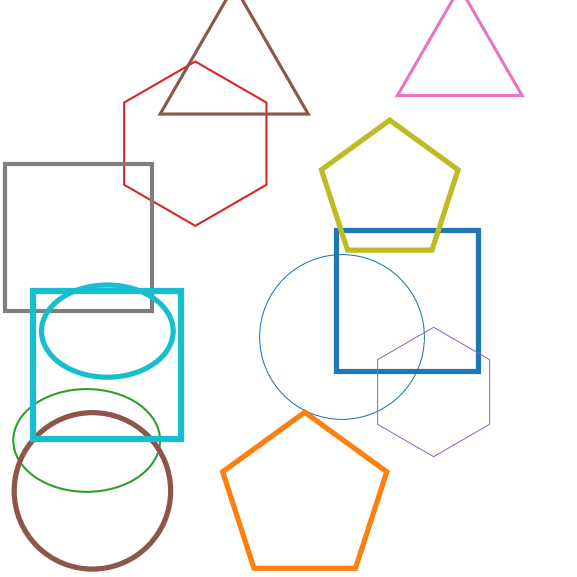[{"shape": "square", "thickness": 2.5, "radius": 0.61, "center": [0.704, 0.479]}, {"shape": "circle", "thickness": 0.5, "radius": 0.71, "center": [0.592, 0.416]}, {"shape": "pentagon", "thickness": 2.5, "radius": 0.75, "center": [0.528, 0.136]}, {"shape": "oval", "thickness": 1, "radius": 0.64, "center": [0.15, 0.236]}, {"shape": "hexagon", "thickness": 1, "radius": 0.71, "center": [0.338, 0.75]}, {"shape": "hexagon", "thickness": 0.5, "radius": 0.56, "center": [0.751, 0.32]}, {"shape": "circle", "thickness": 2.5, "radius": 0.68, "center": [0.16, 0.149]}, {"shape": "triangle", "thickness": 1.5, "radius": 0.74, "center": [0.406, 0.876]}, {"shape": "triangle", "thickness": 1.5, "radius": 0.62, "center": [0.796, 0.896]}, {"shape": "square", "thickness": 2, "radius": 0.64, "center": [0.136, 0.588]}, {"shape": "pentagon", "thickness": 2.5, "radius": 0.62, "center": [0.675, 0.667]}, {"shape": "square", "thickness": 3, "radius": 0.64, "center": [0.185, 0.367]}, {"shape": "oval", "thickness": 2.5, "radius": 0.57, "center": [0.186, 0.426]}]